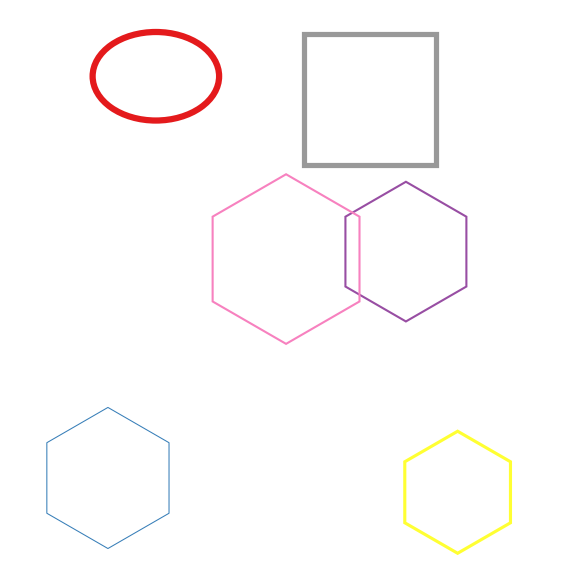[{"shape": "oval", "thickness": 3, "radius": 0.55, "center": [0.27, 0.867]}, {"shape": "hexagon", "thickness": 0.5, "radius": 0.61, "center": [0.187, 0.171]}, {"shape": "hexagon", "thickness": 1, "radius": 0.6, "center": [0.703, 0.563]}, {"shape": "hexagon", "thickness": 1.5, "radius": 0.53, "center": [0.792, 0.147]}, {"shape": "hexagon", "thickness": 1, "radius": 0.73, "center": [0.495, 0.551]}, {"shape": "square", "thickness": 2.5, "radius": 0.57, "center": [0.64, 0.827]}]